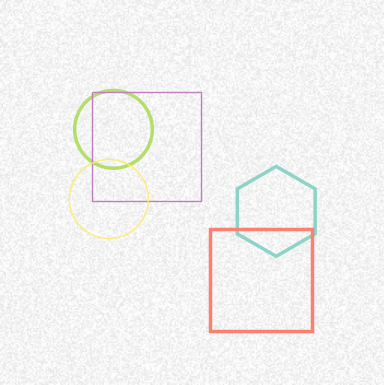[{"shape": "hexagon", "thickness": 2.5, "radius": 0.58, "center": [0.717, 0.451]}, {"shape": "square", "thickness": 2.5, "radius": 0.66, "center": [0.679, 0.273]}, {"shape": "circle", "thickness": 2.5, "radius": 0.5, "center": [0.295, 0.664]}, {"shape": "square", "thickness": 1, "radius": 0.71, "center": [0.38, 0.618]}, {"shape": "circle", "thickness": 1, "radius": 0.51, "center": [0.283, 0.483]}]